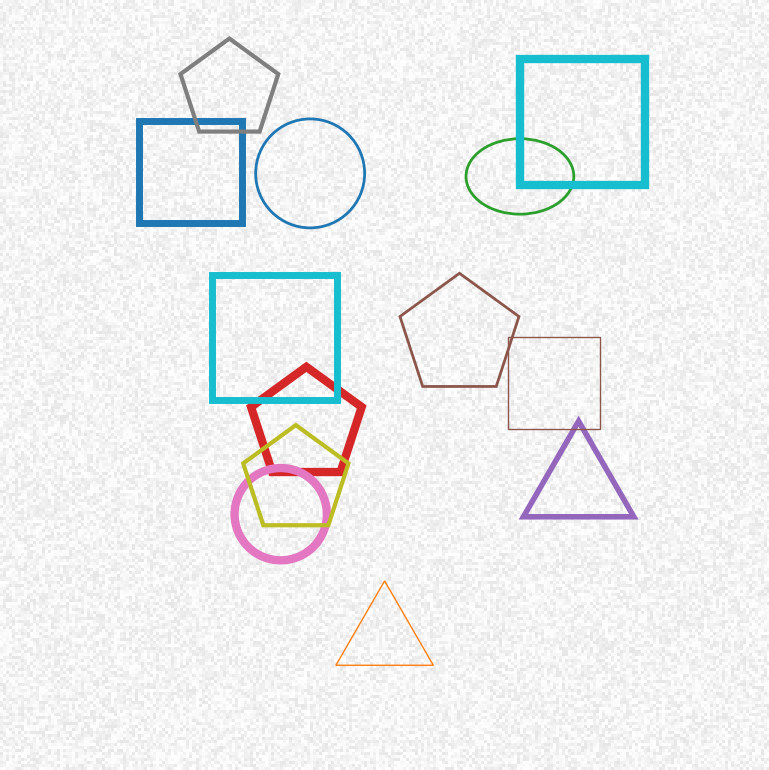[{"shape": "circle", "thickness": 1, "radius": 0.35, "center": [0.403, 0.775]}, {"shape": "square", "thickness": 2.5, "radius": 0.33, "center": [0.247, 0.777]}, {"shape": "triangle", "thickness": 0.5, "radius": 0.37, "center": [0.499, 0.173]}, {"shape": "oval", "thickness": 1, "radius": 0.35, "center": [0.675, 0.771]}, {"shape": "pentagon", "thickness": 3, "radius": 0.38, "center": [0.398, 0.448]}, {"shape": "triangle", "thickness": 2, "radius": 0.41, "center": [0.751, 0.37]}, {"shape": "square", "thickness": 0.5, "radius": 0.3, "center": [0.719, 0.502]}, {"shape": "pentagon", "thickness": 1, "radius": 0.41, "center": [0.597, 0.564]}, {"shape": "circle", "thickness": 3, "radius": 0.3, "center": [0.365, 0.332]}, {"shape": "pentagon", "thickness": 1.5, "radius": 0.33, "center": [0.298, 0.883]}, {"shape": "pentagon", "thickness": 1.5, "radius": 0.36, "center": [0.384, 0.376]}, {"shape": "square", "thickness": 2.5, "radius": 0.41, "center": [0.357, 0.562]}, {"shape": "square", "thickness": 3, "radius": 0.41, "center": [0.757, 0.842]}]